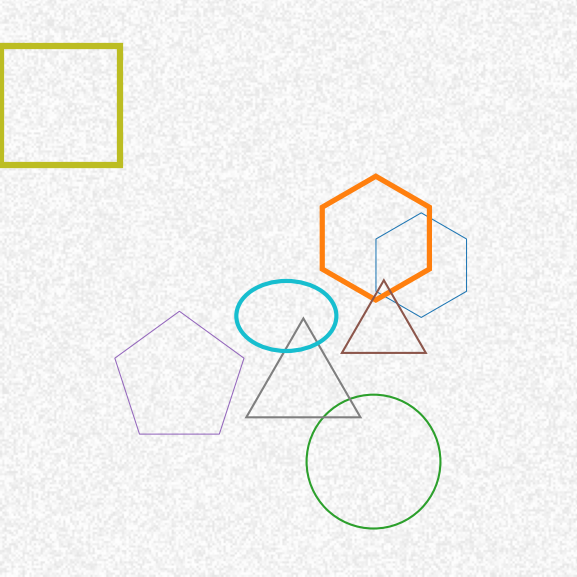[{"shape": "hexagon", "thickness": 0.5, "radius": 0.45, "center": [0.729, 0.54]}, {"shape": "hexagon", "thickness": 2.5, "radius": 0.54, "center": [0.651, 0.587]}, {"shape": "circle", "thickness": 1, "radius": 0.58, "center": [0.647, 0.2]}, {"shape": "pentagon", "thickness": 0.5, "radius": 0.59, "center": [0.311, 0.343]}, {"shape": "triangle", "thickness": 1, "radius": 0.42, "center": [0.665, 0.43]}, {"shape": "triangle", "thickness": 1, "radius": 0.57, "center": [0.525, 0.334]}, {"shape": "square", "thickness": 3, "radius": 0.52, "center": [0.105, 0.816]}, {"shape": "oval", "thickness": 2, "radius": 0.43, "center": [0.496, 0.452]}]